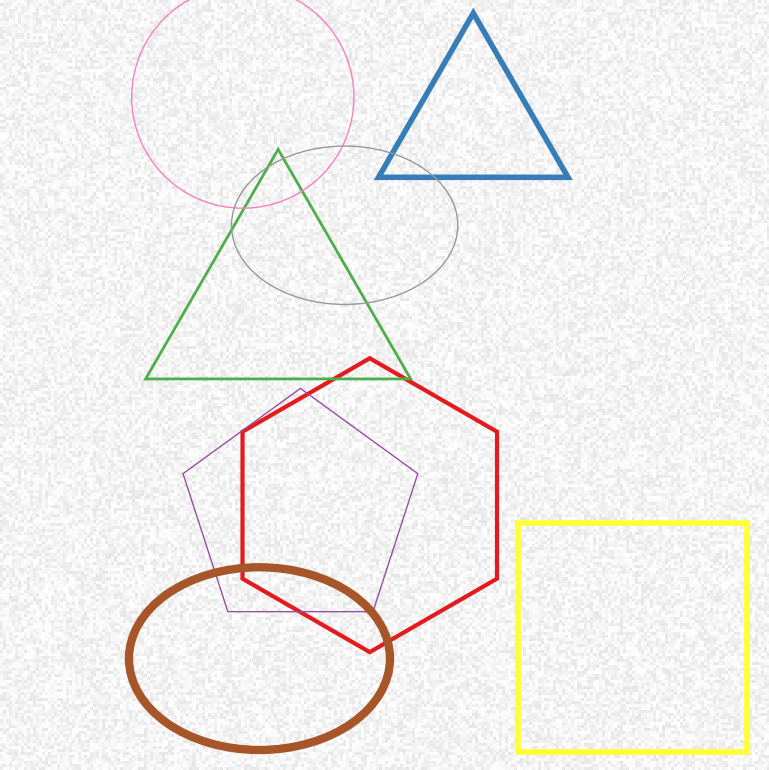[{"shape": "hexagon", "thickness": 1.5, "radius": 0.95, "center": [0.48, 0.344]}, {"shape": "triangle", "thickness": 2, "radius": 0.71, "center": [0.615, 0.841]}, {"shape": "triangle", "thickness": 1, "radius": 0.99, "center": [0.361, 0.607]}, {"shape": "pentagon", "thickness": 0.5, "radius": 0.8, "center": [0.39, 0.335]}, {"shape": "square", "thickness": 2, "radius": 0.75, "center": [0.822, 0.172]}, {"shape": "oval", "thickness": 3, "radius": 0.85, "center": [0.337, 0.145]}, {"shape": "circle", "thickness": 0.5, "radius": 0.72, "center": [0.315, 0.874]}, {"shape": "oval", "thickness": 0.5, "radius": 0.73, "center": [0.448, 0.707]}]